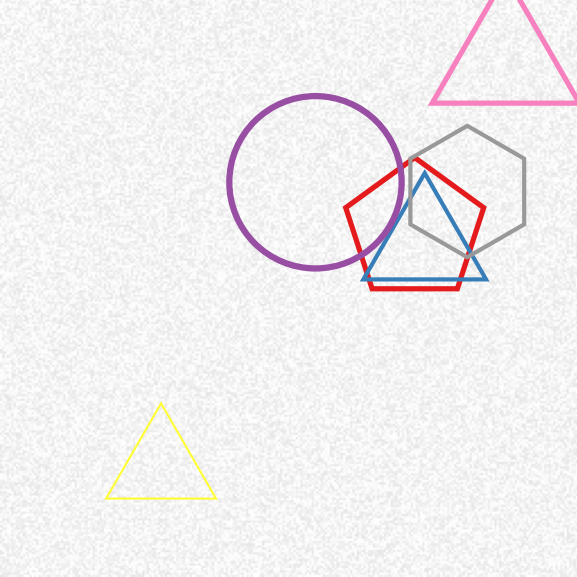[{"shape": "pentagon", "thickness": 2.5, "radius": 0.63, "center": [0.718, 0.601]}, {"shape": "triangle", "thickness": 2, "radius": 0.61, "center": [0.735, 0.577]}, {"shape": "circle", "thickness": 3, "radius": 0.75, "center": [0.546, 0.684]}, {"shape": "triangle", "thickness": 1, "radius": 0.55, "center": [0.279, 0.191]}, {"shape": "triangle", "thickness": 2.5, "radius": 0.74, "center": [0.876, 0.894]}, {"shape": "hexagon", "thickness": 2, "radius": 0.57, "center": [0.809, 0.668]}]